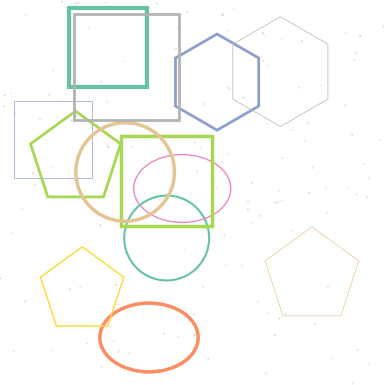[{"shape": "circle", "thickness": 1.5, "radius": 0.55, "center": [0.433, 0.382]}, {"shape": "square", "thickness": 3, "radius": 0.51, "center": [0.28, 0.877]}, {"shape": "oval", "thickness": 2.5, "radius": 0.64, "center": [0.387, 0.123]}, {"shape": "square", "thickness": 0.5, "radius": 0.5, "center": [0.137, 0.637]}, {"shape": "hexagon", "thickness": 2, "radius": 0.62, "center": [0.564, 0.787]}, {"shape": "oval", "thickness": 1, "radius": 0.63, "center": [0.473, 0.51]}, {"shape": "square", "thickness": 2.5, "radius": 0.59, "center": [0.433, 0.53]}, {"shape": "pentagon", "thickness": 2, "radius": 0.62, "center": [0.196, 0.588]}, {"shape": "pentagon", "thickness": 1, "radius": 0.57, "center": [0.213, 0.245]}, {"shape": "pentagon", "thickness": 0.5, "radius": 0.64, "center": [0.81, 0.283]}, {"shape": "circle", "thickness": 2.5, "radius": 0.64, "center": [0.325, 0.553]}, {"shape": "square", "thickness": 2, "radius": 0.69, "center": [0.329, 0.825]}, {"shape": "hexagon", "thickness": 0.5, "radius": 0.71, "center": [0.728, 0.814]}]